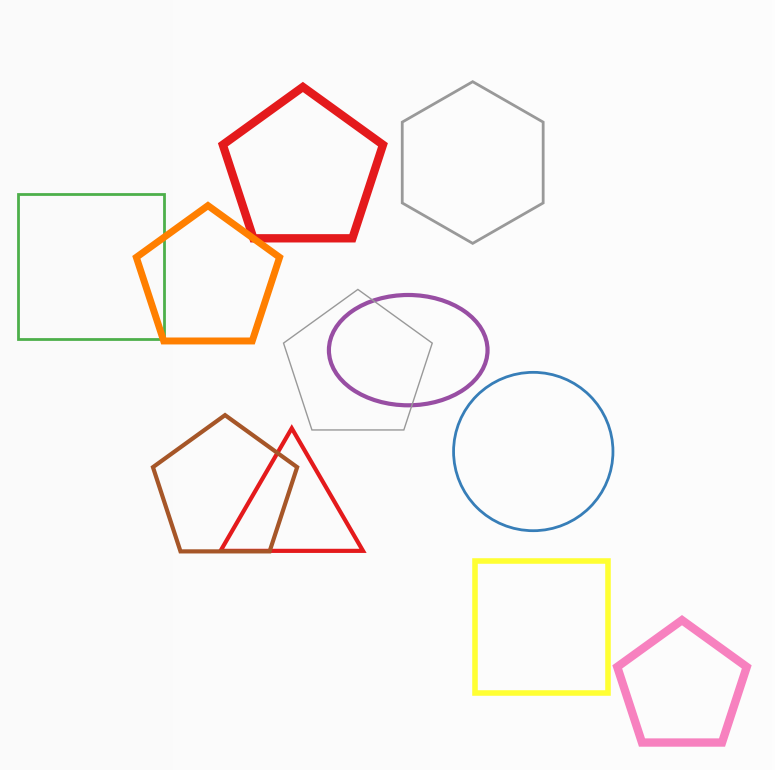[{"shape": "pentagon", "thickness": 3, "radius": 0.54, "center": [0.391, 0.778]}, {"shape": "triangle", "thickness": 1.5, "radius": 0.53, "center": [0.376, 0.338]}, {"shape": "circle", "thickness": 1, "radius": 0.51, "center": [0.688, 0.414]}, {"shape": "square", "thickness": 1, "radius": 0.47, "center": [0.117, 0.654]}, {"shape": "oval", "thickness": 1.5, "radius": 0.51, "center": [0.527, 0.545]}, {"shape": "pentagon", "thickness": 2.5, "radius": 0.49, "center": [0.268, 0.636]}, {"shape": "square", "thickness": 2, "radius": 0.43, "center": [0.699, 0.186]}, {"shape": "pentagon", "thickness": 1.5, "radius": 0.49, "center": [0.29, 0.363]}, {"shape": "pentagon", "thickness": 3, "radius": 0.44, "center": [0.88, 0.107]}, {"shape": "pentagon", "thickness": 0.5, "radius": 0.5, "center": [0.462, 0.523]}, {"shape": "hexagon", "thickness": 1, "radius": 0.52, "center": [0.61, 0.789]}]